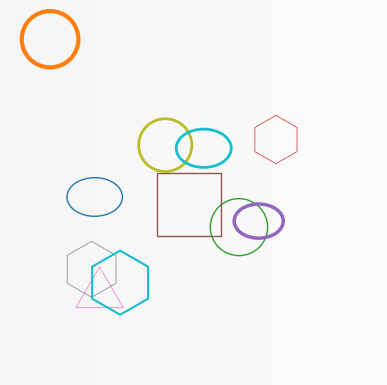[{"shape": "oval", "thickness": 1, "radius": 0.36, "center": [0.244, 0.488]}, {"shape": "circle", "thickness": 3, "radius": 0.37, "center": [0.129, 0.898]}, {"shape": "circle", "thickness": 1, "radius": 0.37, "center": [0.617, 0.41]}, {"shape": "hexagon", "thickness": 0.5, "radius": 0.31, "center": [0.712, 0.638]}, {"shape": "oval", "thickness": 2.5, "radius": 0.32, "center": [0.668, 0.426]}, {"shape": "square", "thickness": 1, "radius": 0.41, "center": [0.488, 0.468]}, {"shape": "triangle", "thickness": 0.5, "radius": 0.35, "center": [0.257, 0.236]}, {"shape": "hexagon", "thickness": 0.5, "radius": 0.36, "center": [0.236, 0.3]}, {"shape": "circle", "thickness": 2, "radius": 0.34, "center": [0.426, 0.623]}, {"shape": "hexagon", "thickness": 1.5, "radius": 0.42, "center": [0.31, 0.266]}, {"shape": "oval", "thickness": 2, "radius": 0.36, "center": [0.526, 0.615]}]